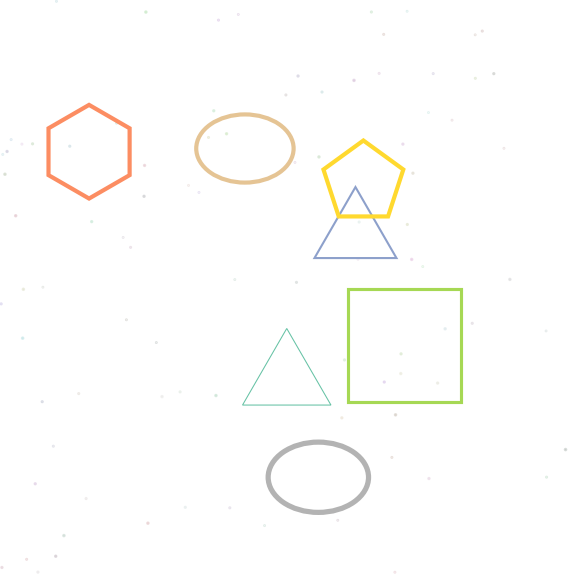[{"shape": "triangle", "thickness": 0.5, "radius": 0.44, "center": [0.497, 0.342]}, {"shape": "hexagon", "thickness": 2, "radius": 0.41, "center": [0.154, 0.736]}, {"shape": "triangle", "thickness": 1, "radius": 0.41, "center": [0.616, 0.593]}, {"shape": "square", "thickness": 1.5, "radius": 0.49, "center": [0.701, 0.401]}, {"shape": "pentagon", "thickness": 2, "radius": 0.36, "center": [0.629, 0.683]}, {"shape": "oval", "thickness": 2, "radius": 0.42, "center": [0.424, 0.742]}, {"shape": "oval", "thickness": 2.5, "radius": 0.43, "center": [0.551, 0.173]}]